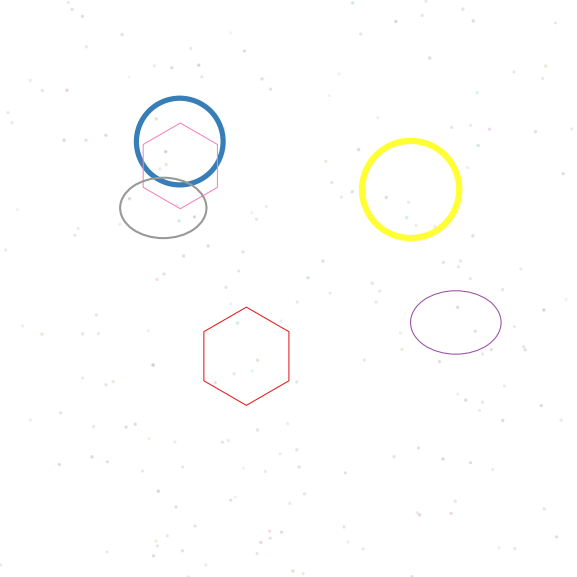[{"shape": "hexagon", "thickness": 0.5, "radius": 0.43, "center": [0.427, 0.382]}, {"shape": "circle", "thickness": 2.5, "radius": 0.38, "center": [0.311, 0.754]}, {"shape": "oval", "thickness": 0.5, "radius": 0.39, "center": [0.789, 0.441]}, {"shape": "circle", "thickness": 3, "radius": 0.42, "center": [0.711, 0.671]}, {"shape": "hexagon", "thickness": 0.5, "radius": 0.37, "center": [0.312, 0.712]}, {"shape": "oval", "thickness": 1, "radius": 0.37, "center": [0.283, 0.639]}]